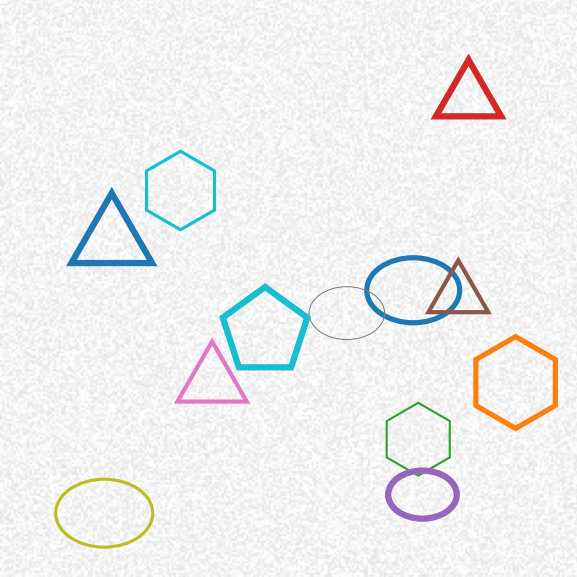[{"shape": "triangle", "thickness": 3, "radius": 0.4, "center": [0.194, 0.584]}, {"shape": "oval", "thickness": 2.5, "radius": 0.4, "center": [0.716, 0.497]}, {"shape": "hexagon", "thickness": 2.5, "radius": 0.4, "center": [0.893, 0.337]}, {"shape": "hexagon", "thickness": 1, "radius": 0.32, "center": [0.724, 0.239]}, {"shape": "triangle", "thickness": 3, "radius": 0.33, "center": [0.811, 0.83]}, {"shape": "oval", "thickness": 3, "radius": 0.3, "center": [0.732, 0.143]}, {"shape": "triangle", "thickness": 2, "radius": 0.3, "center": [0.794, 0.488]}, {"shape": "triangle", "thickness": 2, "radius": 0.35, "center": [0.367, 0.338]}, {"shape": "oval", "thickness": 0.5, "radius": 0.33, "center": [0.601, 0.457]}, {"shape": "oval", "thickness": 1.5, "radius": 0.42, "center": [0.18, 0.11]}, {"shape": "hexagon", "thickness": 1.5, "radius": 0.34, "center": [0.313, 0.669]}, {"shape": "pentagon", "thickness": 3, "radius": 0.38, "center": [0.459, 0.425]}]